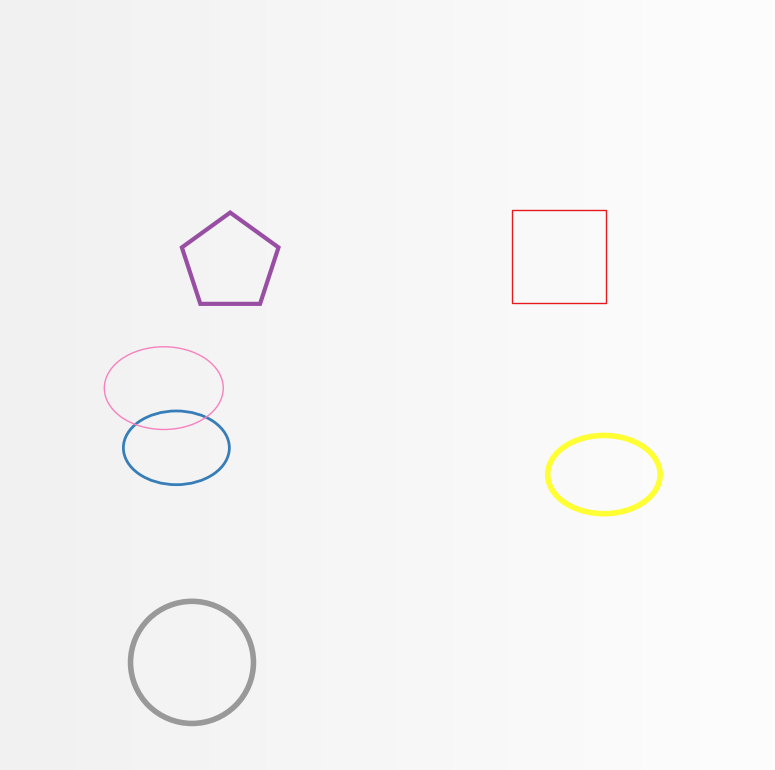[{"shape": "square", "thickness": 0.5, "radius": 0.3, "center": [0.722, 0.667]}, {"shape": "oval", "thickness": 1, "radius": 0.34, "center": [0.228, 0.418]}, {"shape": "pentagon", "thickness": 1.5, "radius": 0.33, "center": [0.297, 0.658]}, {"shape": "oval", "thickness": 2, "radius": 0.36, "center": [0.779, 0.384]}, {"shape": "oval", "thickness": 0.5, "radius": 0.38, "center": [0.211, 0.496]}, {"shape": "circle", "thickness": 2, "radius": 0.4, "center": [0.248, 0.14]}]